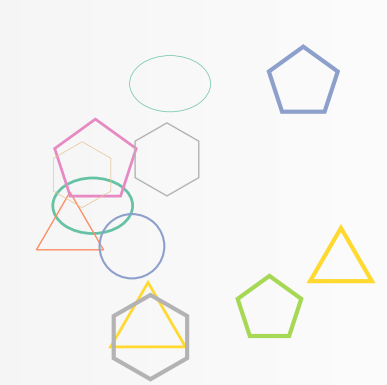[{"shape": "oval", "thickness": 0.5, "radius": 0.52, "center": [0.439, 0.783]}, {"shape": "oval", "thickness": 2, "radius": 0.51, "center": [0.239, 0.466]}, {"shape": "triangle", "thickness": 1, "radius": 0.5, "center": [0.181, 0.401]}, {"shape": "pentagon", "thickness": 3, "radius": 0.47, "center": [0.783, 0.785]}, {"shape": "circle", "thickness": 1.5, "radius": 0.42, "center": [0.34, 0.36]}, {"shape": "pentagon", "thickness": 2, "radius": 0.55, "center": [0.246, 0.58]}, {"shape": "pentagon", "thickness": 3, "radius": 0.43, "center": [0.695, 0.197]}, {"shape": "triangle", "thickness": 3, "radius": 0.46, "center": [0.88, 0.316]}, {"shape": "triangle", "thickness": 2, "radius": 0.56, "center": [0.382, 0.155]}, {"shape": "hexagon", "thickness": 0.5, "radius": 0.43, "center": [0.212, 0.546]}, {"shape": "hexagon", "thickness": 1, "radius": 0.47, "center": [0.431, 0.586]}, {"shape": "hexagon", "thickness": 3, "radius": 0.55, "center": [0.388, 0.124]}]